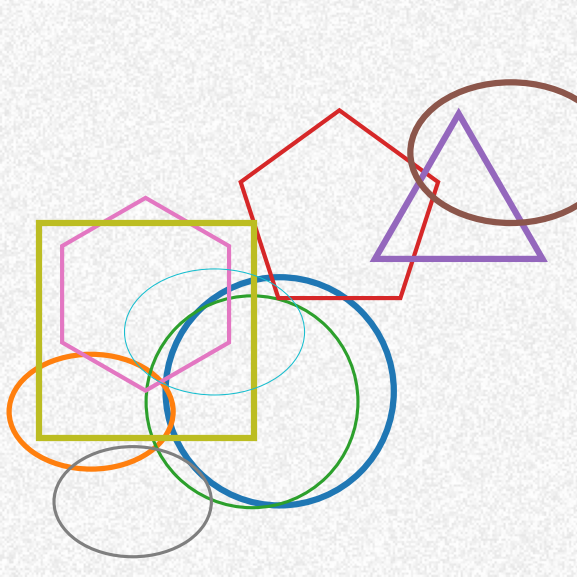[{"shape": "circle", "thickness": 3, "radius": 0.99, "center": [0.484, 0.322]}, {"shape": "oval", "thickness": 2.5, "radius": 0.71, "center": [0.158, 0.286]}, {"shape": "circle", "thickness": 1.5, "radius": 0.92, "center": [0.436, 0.303]}, {"shape": "pentagon", "thickness": 2, "radius": 0.9, "center": [0.588, 0.628]}, {"shape": "triangle", "thickness": 3, "radius": 0.84, "center": [0.794, 0.635]}, {"shape": "oval", "thickness": 3, "radius": 0.87, "center": [0.885, 0.735]}, {"shape": "hexagon", "thickness": 2, "radius": 0.83, "center": [0.252, 0.49]}, {"shape": "oval", "thickness": 1.5, "radius": 0.68, "center": [0.23, 0.13]}, {"shape": "square", "thickness": 3, "radius": 0.93, "center": [0.254, 0.427]}, {"shape": "oval", "thickness": 0.5, "radius": 0.78, "center": [0.371, 0.424]}]